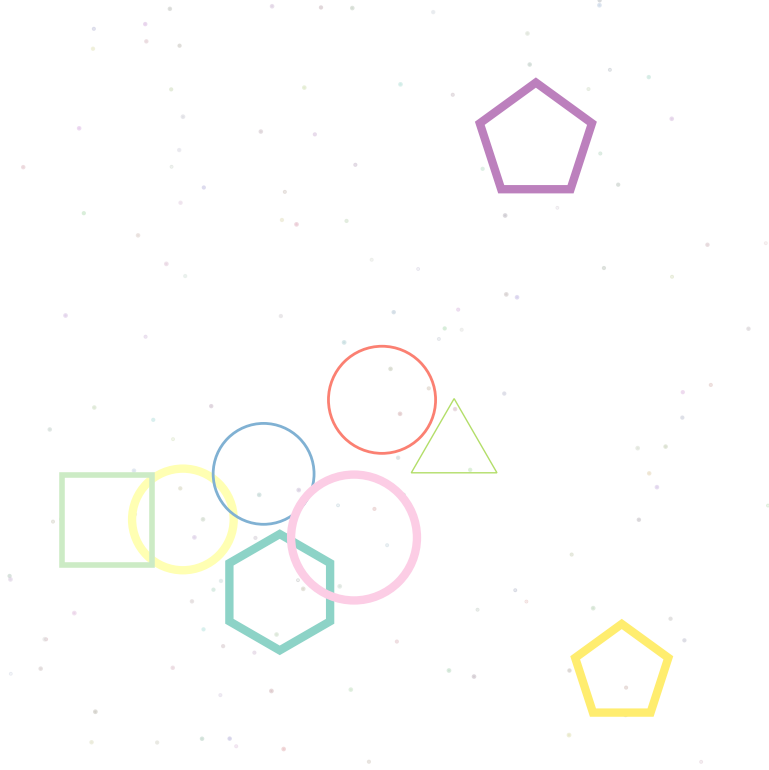[{"shape": "hexagon", "thickness": 3, "radius": 0.38, "center": [0.363, 0.231]}, {"shape": "circle", "thickness": 3, "radius": 0.33, "center": [0.238, 0.325]}, {"shape": "circle", "thickness": 1, "radius": 0.35, "center": [0.496, 0.481]}, {"shape": "circle", "thickness": 1, "radius": 0.33, "center": [0.342, 0.385]}, {"shape": "triangle", "thickness": 0.5, "radius": 0.32, "center": [0.59, 0.418]}, {"shape": "circle", "thickness": 3, "radius": 0.41, "center": [0.46, 0.302]}, {"shape": "pentagon", "thickness": 3, "radius": 0.38, "center": [0.696, 0.816]}, {"shape": "square", "thickness": 2, "radius": 0.29, "center": [0.139, 0.324]}, {"shape": "pentagon", "thickness": 3, "radius": 0.32, "center": [0.807, 0.126]}]